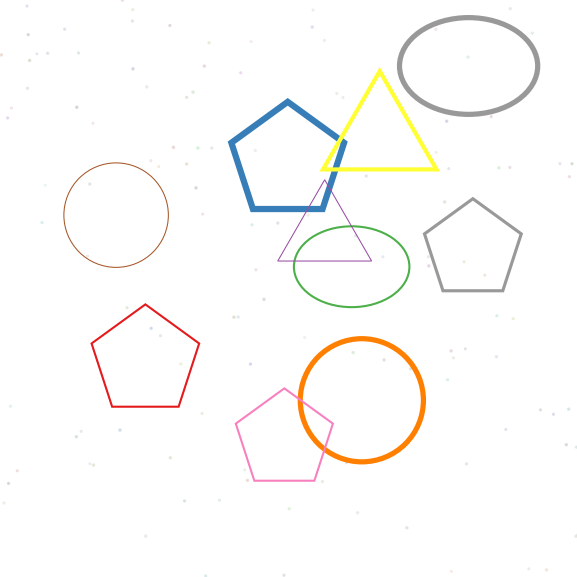[{"shape": "pentagon", "thickness": 1, "radius": 0.49, "center": [0.252, 0.374]}, {"shape": "pentagon", "thickness": 3, "radius": 0.51, "center": [0.498, 0.72]}, {"shape": "oval", "thickness": 1, "radius": 0.5, "center": [0.609, 0.537]}, {"shape": "triangle", "thickness": 0.5, "radius": 0.47, "center": [0.562, 0.594]}, {"shape": "circle", "thickness": 2.5, "radius": 0.53, "center": [0.627, 0.306]}, {"shape": "triangle", "thickness": 2, "radius": 0.57, "center": [0.658, 0.762]}, {"shape": "circle", "thickness": 0.5, "radius": 0.45, "center": [0.201, 0.627]}, {"shape": "pentagon", "thickness": 1, "radius": 0.44, "center": [0.492, 0.238]}, {"shape": "oval", "thickness": 2.5, "radius": 0.6, "center": [0.811, 0.885]}, {"shape": "pentagon", "thickness": 1.5, "radius": 0.44, "center": [0.819, 0.567]}]